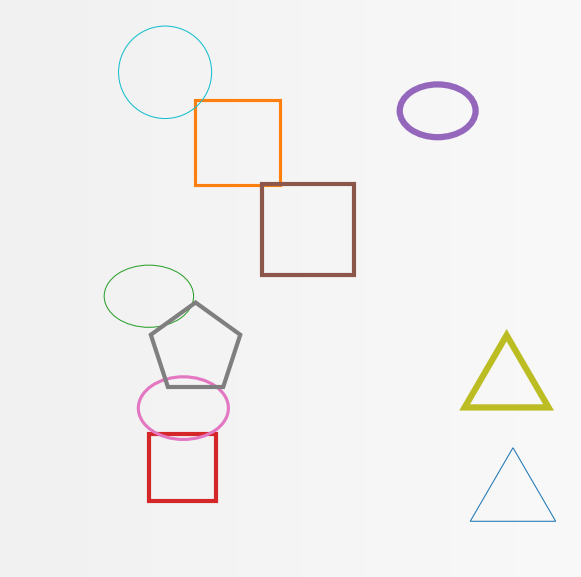[{"shape": "triangle", "thickness": 0.5, "radius": 0.42, "center": [0.883, 0.139]}, {"shape": "square", "thickness": 1.5, "radius": 0.37, "center": [0.408, 0.753]}, {"shape": "oval", "thickness": 0.5, "radius": 0.38, "center": [0.256, 0.486]}, {"shape": "square", "thickness": 2, "radius": 0.29, "center": [0.314, 0.189]}, {"shape": "oval", "thickness": 3, "radius": 0.33, "center": [0.753, 0.807]}, {"shape": "square", "thickness": 2, "radius": 0.4, "center": [0.53, 0.602]}, {"shape": "oval", "thickness": 1.5, "radius": 0.39, "center": [0.315, 0.292]}, {"shape": "pentagon", "thickness": 2, "radius": 0.4, "center": [0.336, 0.394]}, {"shape": "triangle", "thickness": 3, "radius": 0.42, "center": [0.872, 0.335]}, {"shape": "circle", "thickness": 0.5, "radius": 0.4, "center": [0.284, 0.874]}]